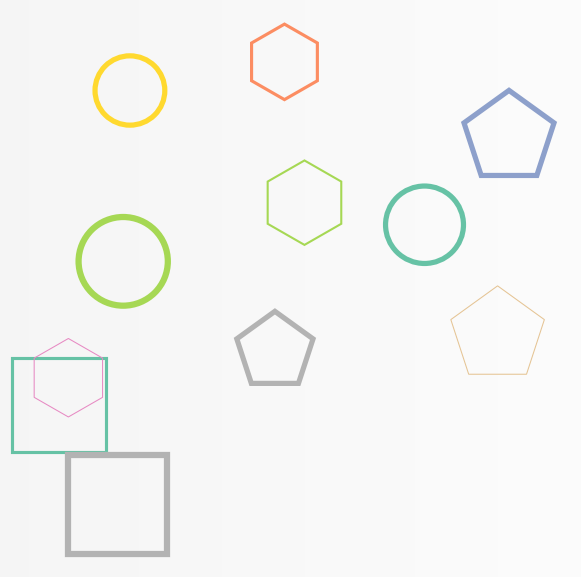[{"shape": "square", "thickness": 1.5, "radius": 0.4, "center": [0.102, 0.298]}, {"shape": "circle", "thickness": 2.5, "radius": 0.34, "center": [0.73, 0.61]}, {"shape": "hexagon", "thickness": 1.5, "radius": 0.33, "center": [0.489, 0.892]}, {"shape": "pentagon", "thickness": 2.5, "radius": 0.41, "center": [0.876, 0.761]}, {"shape": "hexagon", "thickness": 0.5, "radius": 0.34, "center": [0.118, 0.345]}, {"shape": "hexagon", "thickness": 1, "radius": 0.37, "center": [0.524, 0.648]}, {"shape": "circle", "thickness": 3, "radius": 0.38, "center": [0.212, 0.547]}, {"shape": "circle", "thickness": 2.5, "radius": 0.3, "center": [0.224, 0.842]}, {"shape": "pentagon", "thickness": 0.5, "radius": 0.42, "center": [0.856, 0.42]}, {"shape": "pentagon", "thickness": 2.5, "radius": 0.34, "center": [0.473, 0.391]}, {"shape": "square", "thickness": 3, "radius": 0.43, "center": [0.201, 0.126]}]